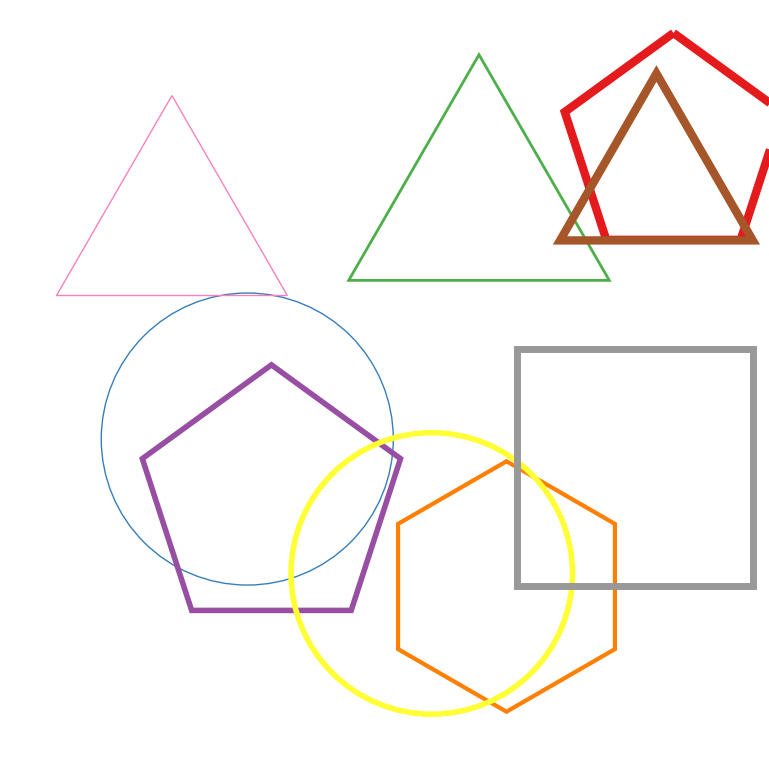[{"shape": "pentagon", "thickness": 3, "radius": 0.74, "center": [0.875, 0.809]}, {"shape": "circle", "thickness": 0.5, "radius": 0.95, "center": [0.321, 0.43]}, {"shape": "triangle", "thickness": 1, "radius": 0.98, "center": [0.622, 0.734]}, {"shape": "pentagon", "thickness": 2, "radius": 0.88, "center": [0.352, 0.35]}, {"shape": "hexagon", "thickness": 1.5, "radius": 0.81, "center": [0.658, 0.238]}, {"shape": "circle", "thickness": 2, "radius": 0.91, "center": [0.561, 0.255]}, {"shape": "triangle", "thickness": 3, "radius": 0.72, "center": [0.853, 0.76]}, {"shape": "triangle", "thickness": 0.5, "radius": 0.87, "center": [0.223, 0.703]}, {"shape": "square", "thickness": 2.5, "radius": 0.77, "center": [0.824, 0.393]}]